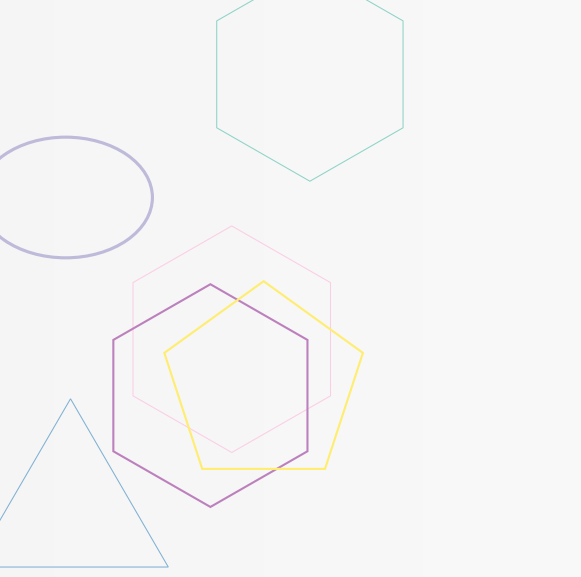[{"shape": "hexagon", "thickness": 0.5, "radius": 0.93, "center": [0.533, 0.87]}, {"shape": "oval", "thickness": 1.5, "radius": 0.75, "center": [0.113, 0.657]}, {"shape": "triangle", "thickness": 0.5, "radius": 0.97, "center": [0.121, 0.114]}, {"shape": "hexagon", "thickness": 0.5, "radius": 0.98, "center": [0.399, 0.412]}, {"shape": "hexagon", "thickness": 1, "radius": 0.96, "center": [0.362, 0.314]}, {"shape": "pentagon", "thickness": 1, "radius": 0.9, "center": [0.454, 0.333]}]